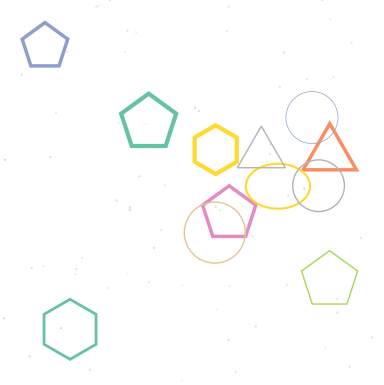[{"shape": "hexagon", "thickness": 2, "radius": 0.39, "center": [0.182, 0.145]}, {"shape": "pentagon", "thickness": 3, "radius": 0.38, "center": [0.386, 0.682]}, {"shape": "triangle", "thickness": 2.5, "radius": 0.4, "center": [0.857, 0.599]}, {"shape": "circle", "thickness": 0.5, "radius": 0.34, "center": [0.81, 0.695]}, {"shape": "pentagon", "thickness": 2.5, "radius": 0.31, "center": [0.117, 0.879]}, {"shape": "pentagon", "thickness": 2.5, "radius": 0.36, "center": [0.595, 0.445]}, {"shape": "pentagon", "thickness": 1, "radius": 0.38, "center": [0.856, 0.272]}, {"shape": "oval", "thickness": 1.5, "radius": 0.42, "center": [0.722, 0.516]}, {"shape": "hexagon", "thickness": 3, "radius": 0.32, "center": [0.56, 0.611]}, {"shape": "circle", "thickness": 1, "radius": 0.4, "center": [0.558, 0.396]}, {"shape": "circle", "thickness": 1, "radius": 0.34, "center": [0.827, 0.518]}, {"shape": "triangle", "thickness": 1, "radius": 0.36, "center": [0.679, 0.6]}]